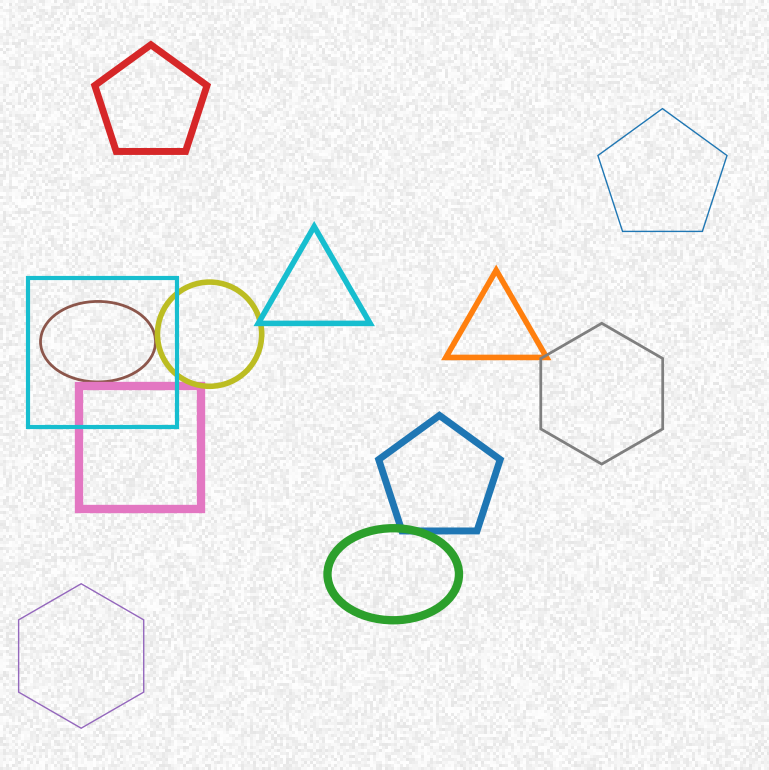[{"shape": "pentagon", "thickness": 0.5, "radius": 0.44, "center": [0.86, 0.771]}, {"shape": "pentagon", "thickness": 2.5, "radius": 0.41, "center": [0.571, 0.378]}, {"shape": "triangle", "thickness": 2, "radius": 0.38, "center": [0.644, 0.574]}, {"shape": "oval", "thickness": 3, "radius": 0.43, "center": [0.511, 0.254]}, {"shape": "pentagon", "thickness": 2.5, "radius": 0.38, "center": [0.196, 0.865]}, {"shape": "hexagon", "thickness": 0.5, "radius": 0.47, "center": [0.105, 0.148]}, {"shape": "oval", "thickness": 1, "radius": 0.37, "center": [0.127, 0.556]}, {"shape": "square", "thickness": 3, "radius": 0.4, "center": [0.182, 0.418]}, {"shape": "hexagon", "thickness": 1, "radius": 0.46, "center": [0.781, 0.489]}, {"shape": "circle", "thickness": 2, "radius": 0.34, "center": [0.272, 0.566]}, {"shape": "square", "thickness": 1.5, "radius": 0.48, "center": [0.133, 0.543]}, {"shape": "triangle", "thickness": 2, "radius": 0.42, "center": [0.408, 0.622]}]